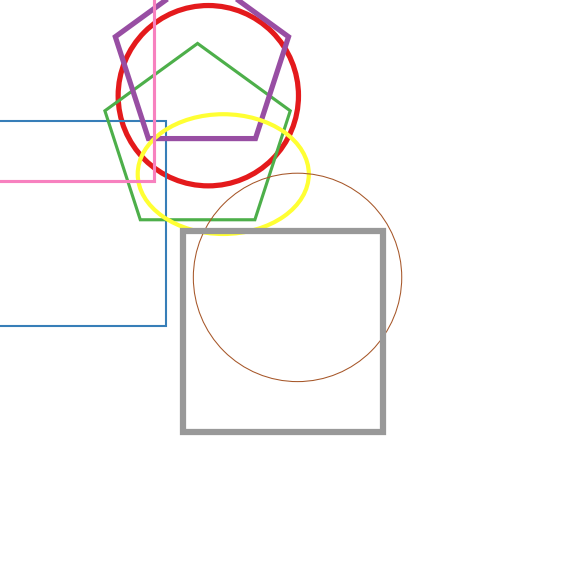[{"shape": "circle", "thickness": 2.5, "radius": 0.78, "center": [0.361, 0.833]}, {"shape": "square", "thickness": 1, "radius": 0.89, "center": [0.11, 0.612]}, {"shape": "pentagon", "thickness": 1.5, "radius": 0.84, "center": [0.342, 0.755]}, {"shape": "pentagon", "thickness": 2.5, "radius": 0.79, "center": [0.35, 0.887]}, {"shape": "oval", "thickness": 2, "radius": 0.74, "center": [0.387, 0.698]}, {"shape": "circle", "thickness": 0.5, "radius": 0.9, "center": [0.515, 0.519]}, {"shape": "square", "thickness": 1.5, "radius": 0.8, "center": [0.106, 0.847]}, {"shape": "square", "thickness": 3, "radius": 0.87, "center": [0.49, 0.425]}]